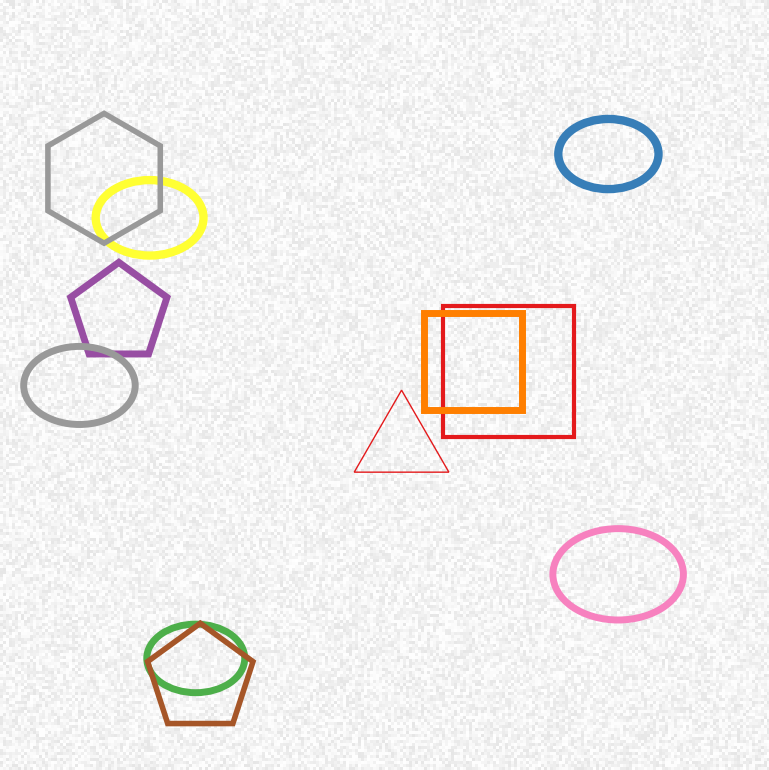[{"shape": "triangle", "thickness": 0.5, "radius": 0.35, "center": [0.522, 0.422]}, {"shape": "square", "thickness": 1.5, "radius": 0.42, "center": [0.66, 0.518]}, {"shape": "oval", "thickness": 3, "radius": 0.33, "center": [0.79, 0.8]}, {"shape": "oval", "thickness": 2.5, "radius": 0.32, "center": [0.254, 0.145]}, {"shape": "pentagon", "thickness": 2.5, "radius": 0.33, "center": [0.154, 0.594]}, {"shape": "square", "thickness": 2.5, "radius": 0.32, "center": [0.615, 0.531]}, {"shape": "oval", "thickness": 3, "radius": 0.35, "center": [0.194, 0.717]}, {"shape": "pentagon", "thickness": 2, "radius": 0.36, "center": [0.26, 0.119]}, {"shape": "oval", "thickness": 2.5, "radius": 0.42, "center": [0.803, 0.254]}, {"shape": "hexagon", "thickness": 2, "radius": 0.42, "center": [0.135, 0.768]}, {"shape": "oval", "thickness": 2.5, "radius": 0.36, "center": [0.103, 0.499]}]